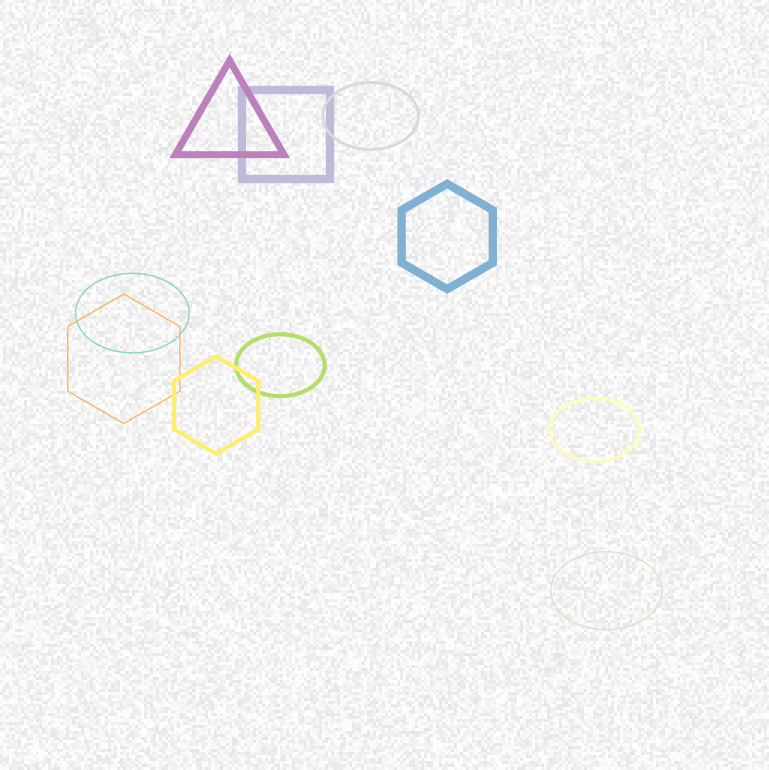[{"shape": "oval", "thickness": 0.5, "radius": 0.37, "center": [0.172, 0.593]}, {"shape": "oval", "thickness": 1, "radius": 0.29, "center": [0.772, 0.442]}, {"shape": "square", "thickness": 3, "radius": 0.29, "center": [0.372, 0.825]}, {"shape": "hexagon", "thickness": 3, "radius": 0.34, "center": [0.581, 0.693]}, {"shape": "hexagon", "thickness": 0.5, "radius": 0.42, "center": [0.161, 0.534]}, {"shape": "oval", "thickness": 1.5, "radius": 0.29, "center": [0.364, 0.526]}, {"shape": "oval", "thickness": 1, "radius": 0.31, "center": [0.481, 0.849]}, {"shape": "triangle", "thickness": 2.5, "radius": 0.41, "center": [0.298, 0.84]}, {"shape": "oval", "thickness": 0.5, "radius": 0.36, "center": [0.788, 0.233]}, {"shape": "hexagon", "thickness": 1.5, "radius": 0.32, "center": [0.281, 0.474]}]